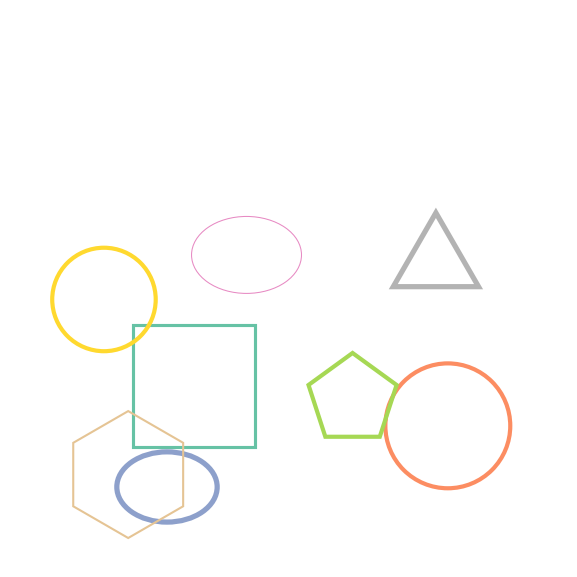[{"shape": "square", "thickness": 1.5, "radius": 0.53, "center": [0.336, 0.33]}, {"shape": "circle", "thickness": 2, "radius": 0.54, "center": [0.775, 0.262]}, {"shape": "oval", "thickness": 2.5, "radius": 0.43, "center": [0.289, 0.156]}, {"shape": "oval", "thickness": 0.5, "radius": 0.48, "center": [0.427, 0.558]}, {"shape": "pentagon", "thickness": 2, "radius": 0.4, "center": [0.61, 0.308]}, {"shape": "circle", "thickness": 2, "radius": 0.45, "center": [0.18, 0.481]}, {"shape": "hexagon", "thickness": 1, "radius": 0.55, "center": [0.222, 0.177]}, {"shape": "triangle", "thickness": 2.5, "radius": 0.43, "center": [0.755, 0.545]}]